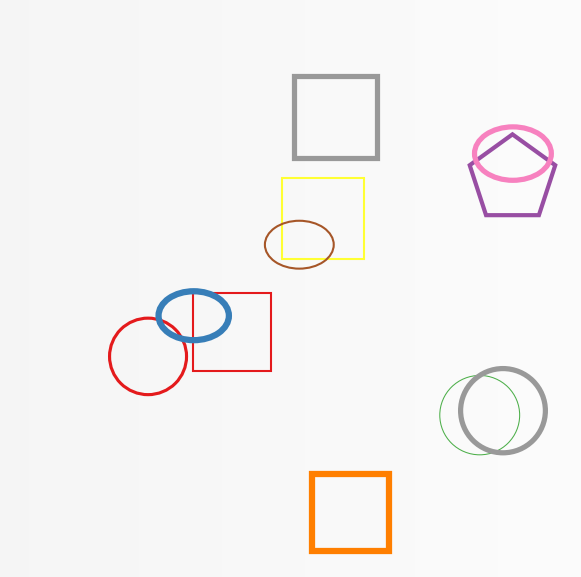[{"shape": "circle", "thickness": 1.5, "radius": 0.33, "center": [0.255, 0.382]}, {"shape": "square", "thickness": 1, "radius": 0.34, "center": [0.4, 0.424]}, {"shape": "oval", "thickness": 3, "radius": 0.3, "center": [0.333, 0.452]}, {"shape": "circle", "thickness": 0.5, "radius": 0.34, "center": [0.825, 0.28]}, {"shape": "pentagon", "thickness": 2, "radius": 0.39, "center": [0.882, 0.689]}, {"shape": "square", "thickness": 3, "radius": 0.33, "center": [0.603, 0.112]}, {"shape": "square", "thickness": 1, "radius": 0.35, "center": [0.556, 0.62]}, {"shape": "oval", "thickness": 1, "radius": 0.3, "center": [0.515, 0.575]}, {"shape": "oval", "thickness": 2.5, "radius": 0.33, "center": [0.882, 0.733]}, {"shape": "circle", "thickness": 2.5, "radius": 0.36, "center": [0.865, 0.288]}, {"shape": "square", "thickness": 2.5, "radius": 0.35, "center": [0.577, 0.796]}]